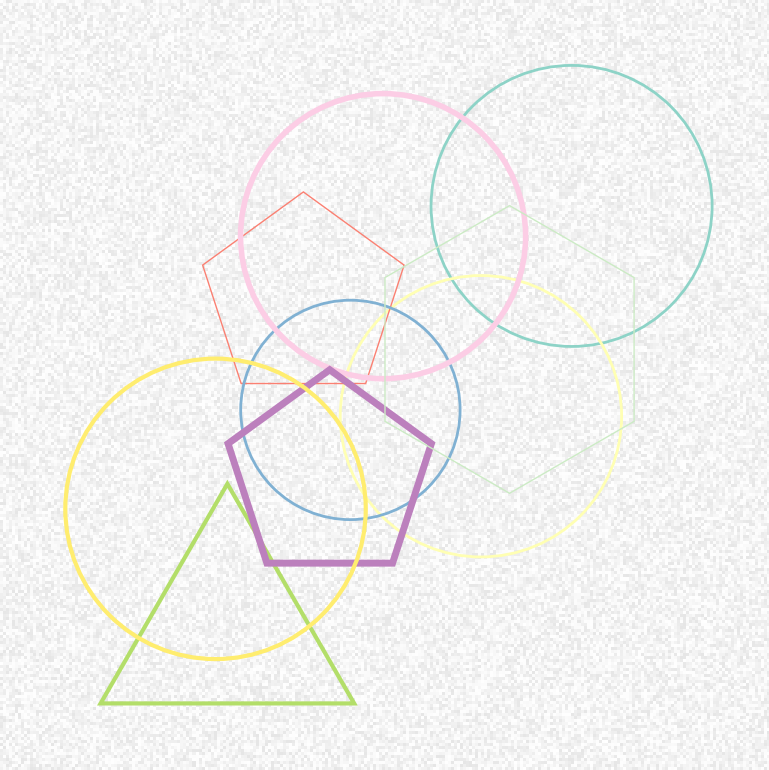[{"shape": "circle", "thickness": 1, "radius": 0.91, "center": [0.742, 0.733]}, {"shape": "circle", "thickness": 1, "radius": 0.91, "center": [0.625, 0.459]}, {"shape": "pentagon", "thickness": 0.5, "radius": 0.69, "center": [0.394, 0.613]}, {"shape": "circle", "thickness": 1, "radius": 0.71, "center": [0.455, 0.468]}, {"shape": "triangle", "thickness": 1.5, "radius": 0.95, "center": [0.295, 0.182]}, {"shape": "circle", "thickness": 2, "radius": 0.93, "center": [0.498, 0.693]}, {"shape": "pentagon", "thickness": 2.5, "radius": 0.69, "center": [0.428, 0.381]}, {"shape": "hexagon", "thickness": 0.5, "radius": 0.93, "center": [0.662, 0.546]}, {"shape": "circle", "thickness": 1.5, "radius": 0.98, "center": [0.28, 0.339]}]